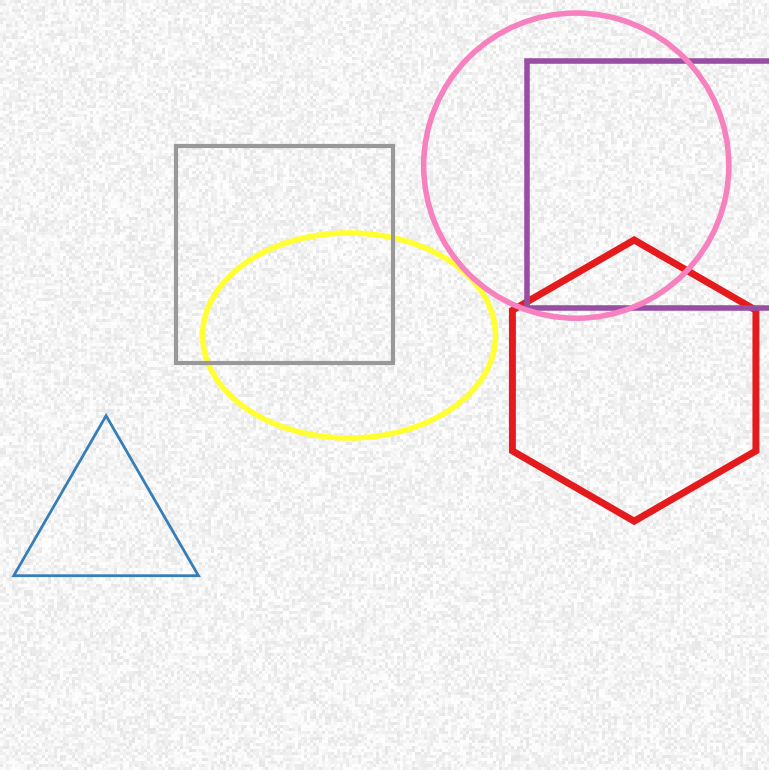[{"shape": "hexagon", "thickness": 2.5, "radius": 0.91, "center": [0.824, 0.506]}, {"shape": "triangle", "thickness": 1, "radius": 0.69, "center": [0.138, 0.322]}, {"shape": "square", "thickness": 2, "radius": 0.8, "center": [0.845, 0.76]}, {"shape": "oval", "thickness": 2, "radius": 0.95, "center": [0.453, 0.564]}, {"shape": "circle", "thickness": 2, "radius": 0.99, "center": [0.748, 0.785]}, {"shape": "square", "thickness": 1.5, "radius": 0.7, "center": [0.37, 0.67]}]